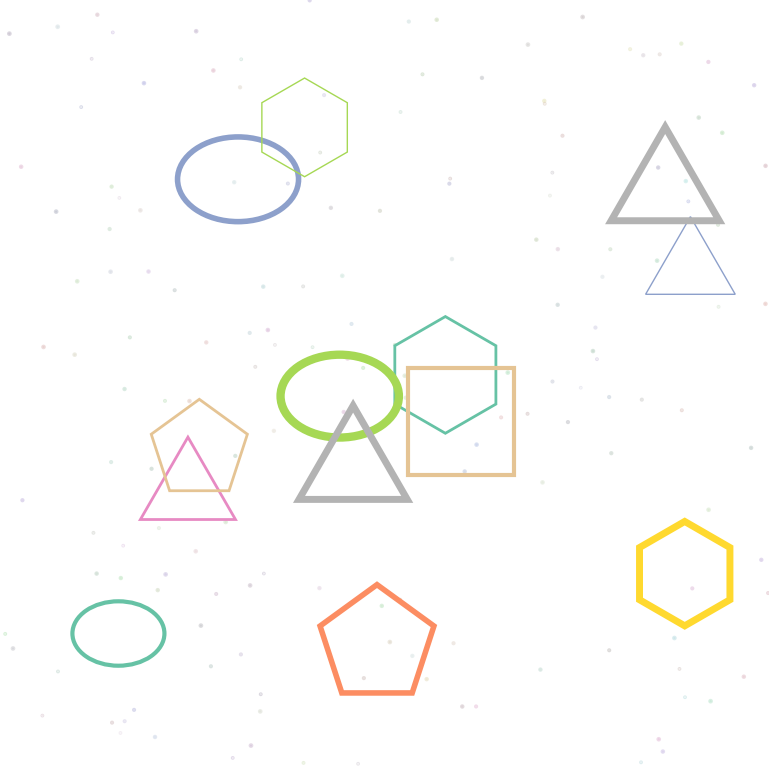[{"shape": "hexagon", "thickness": 1, "radius": 0.38, "center": [0.578, 0.513]}, {"shape": "oval", "thickness": 1.5, "radius": 0.3, "center": [0.154, 0.177]}, {"shape": "pentagon", "thickness": 2, "radius": 0.39, "center": [0.49, 0.163]}, {"shape": "triangle", "thickness": 0.5, "radius": 0.34, "center": [0.897, 0.651]}, {"shape": "oval", "thickness": 2, "radius": 0.39, "center": [0.309, 0.767]}, {"shape": "triangle", "thickness": 1, "radius": 0.36, "center": [0.244, 0.361]}, {"shape": "hexagon", "thickness": 0.5, "radius": 0.32, "center": [0.396, 0.835]}, {"shape": "oval", "thickness": 3, "radius": 0.38, "center": [0.441, 0.486]}, {"shape": "hexagon", "thickness": 2.5, "radius": 0.34, "center": [0.889, 0.255]}, {"shape": "square", "thickness": 1.5, "radius": 0.35, "center": [0.599, 0.452]}, {"shape": "pentagon", "thickness": 1, "radius": 0.33, "center": [0.259, 0.416]}, {"shape": "triangle", "thickness": 2.5, "radius": 0.41, "center": [0.459, 0.392]}, {"shape": "triangle", "thickness": 2.5, "radius": 0.41, "center": [0.864, 0.754]}]